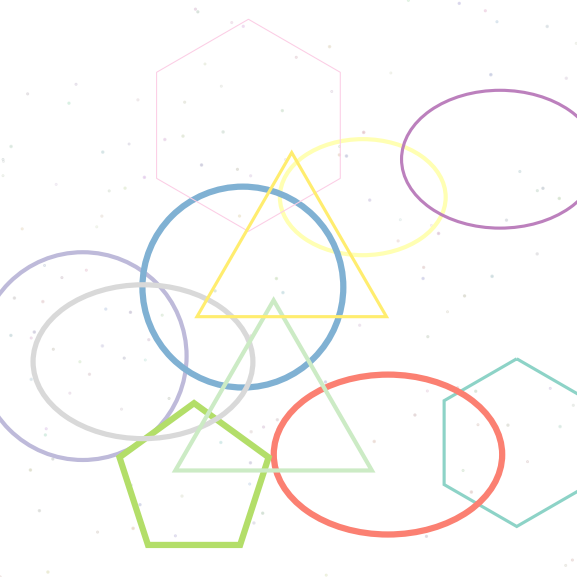[{"shape": "hexagon", "thickness": 1.5, "radius": 0.73, "center": [0.895, 0.233]}, {"shape": "oval", "thickness": 2, "radius": 0.72, "center": [0.628, 0.658]}, {"shape": "circle", "thickness": 2, "radius": 0.9, "center": [0.143, 0.382]}, {"shape": "oval", "thickness": 3, "radius": 0.99, "center": [0.672, 0.212]}, {"shape": "circle", "thickness": 3, "radius": 0.87, "center": [0.421, 0.502]}, {"shape": "pentagon", "thickness": 3, "radius": 0.68, "center": [0.336, 0.165]}, {"shape": "hexagon", "thickness": 0.5, "radius": 0.92, "center": [0.43, 0.782]}, {"shape": "oval", "thickness": 2.5, "radius": 0.95, "center": [0.248, 0.373]}, {"shape": "oval", "thickness": 1.5, "radius": 0.85, "center": [0.866, 0.723]}, {"shape": "triangle", "thickness": 2, "radius": 0.98, "center": [0.474, 0.283]}, {"shape": "triangle", "thickness": 1.5, "radius": 0.95, "center": [0.505, 0.546]}]